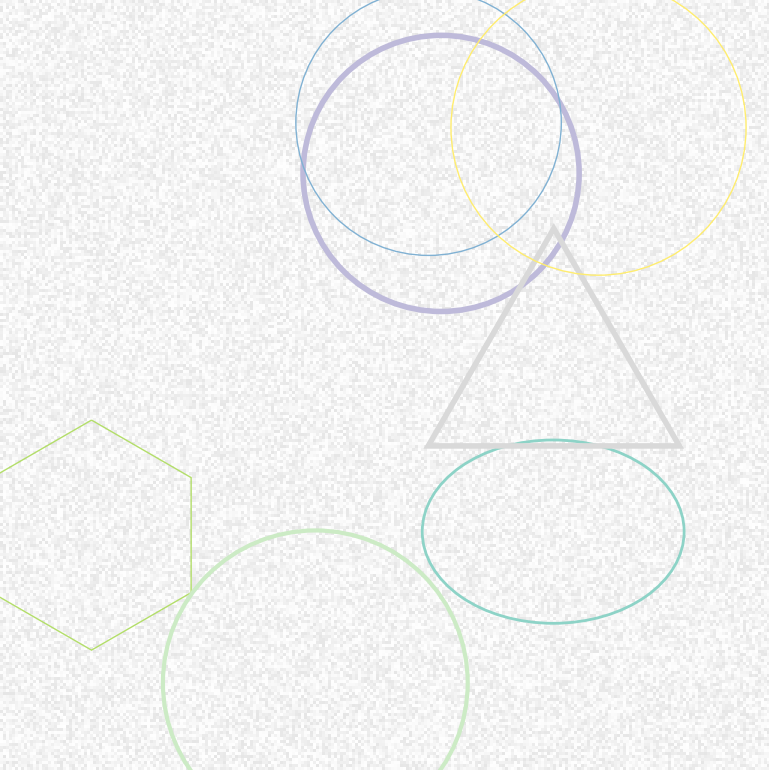[{"shape": "oval", "thickness": 1, "radius": 0.85, "center": [0.718, 0.31]}, {"shape": "circle", "thickness": 2, "radius": 0.9, "center": [0.573, 0.775]}, {"shape": "circle", "thickness": 0.5, "radius": 0.86, "center": [0.557, 0.841]}, {"shape": "hexagon", "thickness": 0.5, "radius": 0.75, "center": [0.119, 0.305]}, {"shape": "triangle", "thickness": 2, "radius": 0.94, "center": [0.719, 0.515]}, {"shape": "circle", "thickness": 1.5, "radius": 0.99, "center": [0.41, 0.113]}, {"shape": "circle", "thickness": 0.5, "radius": 0.96, "center": [0.777, 0.834]}]